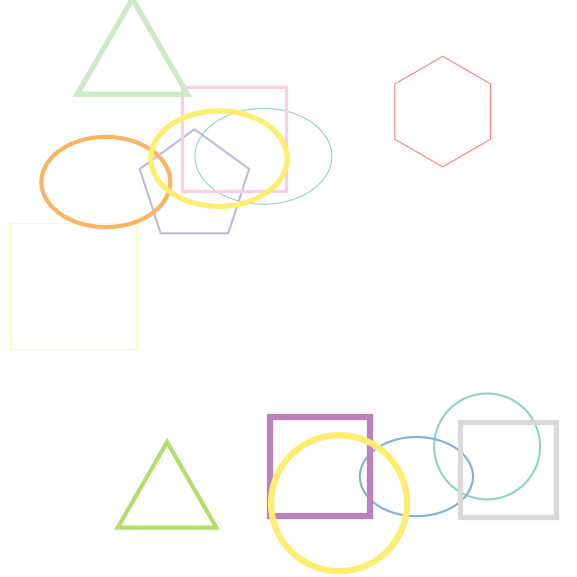[{"shape": "oval", "thickness": 0.5, "radius": 0.59, "center": [0.456, 0.728]}, {"shape": "circle", "thickness": 1, "radius": 0.46, "center": [0.843, 0.226]}, {"shape": "square", "thickness": 0.5, "radius": 0.54, "center": [0.126, 0.504]}, {"shape": "pentagon", "thickness": 1, "radius": 0.5, "center": [0.337, 0.676]}, {"shape": "hexagon", "thickness": 0.5, "radius": 0.48, "center": [0.767, 0.806]}, {"shape": "oval", "thickness": 1, "radius": 0.49, "center": [0.721, 0.174]}, {"shape": "oval", "thickness": 2, "radius": 0.56, "center": [0.183, 0.684]}, {"shape": "triangle", "thickness": 2, "radius": 0.49, "center": [0.289, 0.135]}, {"shape": "square", "thickness": 1.5, "radius": 0.45, "center": [0.406, 0.759]}, {"shape": "square", "thickness": 2.5, "radius": 0.41, "center": [0.88, 0.186]}, {"shape": "square", "thickness": 3, "radius": 0.43, "center": [0.554, 0.191]}, {"shape": "triangle", "thickness": 2.5, "radius": 0.55, "center": [0.229, 0.891]}, {"shape": "oval", "thickness": 2.5, "radius": 0.59, "center": [0.379, 0.724]}, {"shape": "circle", "thickness": 3, "radius": 0.59, "center": [0.587, 0.128]}]